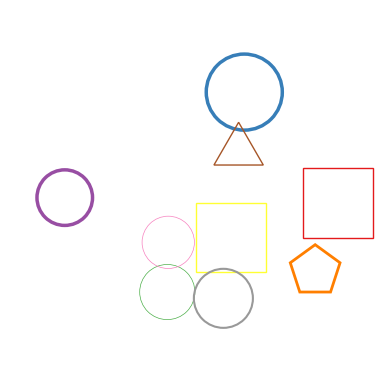[{"shape": "square", "thickness": 1, "radius": 0.45, "center": [0.878, 0.473]}, {"shape": "circle", "thickness": 2.5, "radius": 0.49, "center": [0.634, 0.761]}, {"shape": "circle", "thickness": 0.5, "radius": 0.36, "center": [0.434, 0.241]}, {"shape": "circle", "thickness": 2.5, "radius": 0.36, "center": [0.168, 0.487]}, {"shape": "pentagon", "thickness": 2, "radius": 0.34, "center": [0.819, 0.296]}, {"shape": "square", "thickness": 1, "radius": 0.45, "center": [0.6, 0.383]}, {"shape": "triangle", "thickness": 1, "radius": 0.37, "center": [0.62, 0.608]}, {"shape": "circle", "thickness": 0.5, "radius": 0.34, "center": [0.437, 0.371]}, {"shape": "circle", "thickness": 1.5, "radius": 0.38, "center": [0.58, 0.225]}]